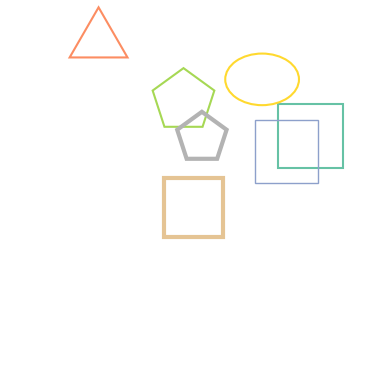[{"shape": "square", "thickness": 1.5, "radius": 0.42, "center": [0.806, 0.646]}, {"shape": "triangle", "thickness": 1.5, "radius": 0.43, "center": [0.256, 0.894]}, {"shape": "square", "thickness": 1, "radius": 0.41, "center": [0.743, 0.607]}, {"shape": "pentagon", "thickness": 1.5, "radius": 0.42, "center": [0.477, 0.739]}, {"shape": "oval", "thickness": 1.5, "radius": 0.48, "center": [0.681, 0.794]}, {"shape": "square", "thickness": 3, "radius": 0.38, "center": [0.503, 0.462]}, {"shape": "pentagon", "thickness": 3, "radius": 0.34, "center": [0.524, 0.642]}]